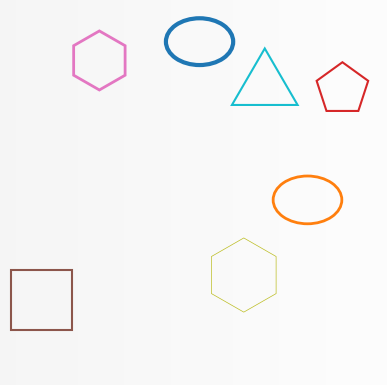[{"shape": "oval", "thickness": 3, "radius": 0.43, "center": [0.515, 0.892]}, {"shape": "oval", "thickness": 2, "radius": 0.44, "center": [0.794, 0.481]}, {"shape": "pentagon", "thickness": 1.5, "radius": 0.35, "center": [0.884, 0.768]}, {"shape": "square", "thickness": 1.5, "radius": 0.39, "center": [0.108, 0.22]}, {"shape": "hexagon", "thickness": 2, "radius": 0.38, "center": [0.256, 0.843]}, {"shape": "hexagon", "thickness": 0.5, "radius": 0.48, "center": [0.629, 0.286]}, {"shape": "triangle", "thickness": 1.5, "radius": 0.49, "center": [0.683, 0.776]}]